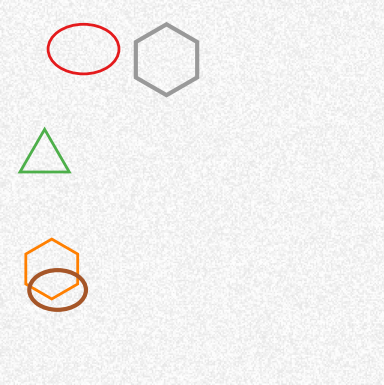[{"shape": "oval", "thickness": 2, "radius": 0.46, "center": [0.217, 0.873]}, {"shape": "triangle", "thickness": 2, "radius": 0.37, "center": [0.116, 0.59]}, {"shape": "hexagon", "thickness": 2, "radius": 0.39, "center": [0.134, 0.301]}, {"shape": "oval", "thickness": 3, "radius": 0.37, "center": [0.15, 0.247]}, {"shape": "hexagon", "thickness": 3, "radius": 0.46, "center": [0.433, 0.845]}]